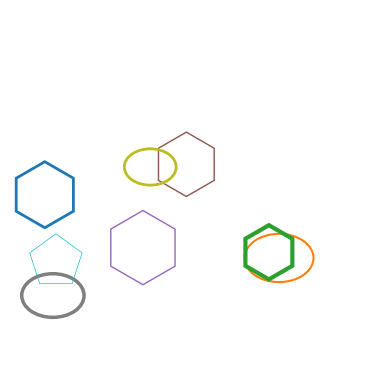[{"shape": "hexagon", "thickness": 2, "radius": 0.43, "center": [0.116, 0.494]}, {"shape": "oval", "thickness": 1.5, "radius": 0.45, "center": [0.725, 0.33]}, {"shape": "hexagon", "thickness": 3, "radius": 0.35, "center": [0.698, 0.345]}, {"shape": "hexagon", "thickness": 1, "radius": 0.48, "center": [0.371, 0.357]}, {"shape": "hexagon", "thickness": 1, "radius": 0.42, "center": [0.484, 0.573]}, {"shape": "oval", "thickness": 2.5, "radius": 0.4, "center": [0.137, 0.232]}, {"shape": "oval", "thickness": 2, "radius": 0.34, "center": [0.39, 0.566]}, {"shape": "pentagon", "thickness": 0.5, "radius": 0.36, "center": [0.145, 0.321]}]